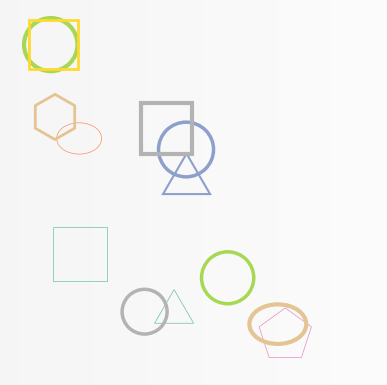[{"shape": "triangle", "thickness": 0.5, "radius": 0.29, "center": [0.449, 0.189]}, {"shape": "square", "thickness": 0.5, "radius": 0.35, "center": [0.206, 0.34]}, {"shape": "oval", "thickness": 0.5, "radius": 0.29, "center": [0.204, 0.64]}, {"shape": "circle", "thickness": 2.5, "radius": 0.35, "center": [0.48, 0.612]}, {"shape": "triangle", "thickness": 1.5, "radius": 0.35, "center": [0.481, 0.531]}, {"shape": "pentagon", "thickness": 0.5, "radius": 0.35, "center": [0.736, 0.129]}, {"shape": "circle", "thickness": 2.5, "radius": 0.34, "center": [0.587, 0.279]}, {"shape": "circle", "thickness": 3, "radius": 0.34, "center": [0.131, 0.884]}, {"shape": "square", "thickness": 2, "radius": 0.32, "center": [0.138, 0.884]}, {"shape": "hexagon", "thickness": 2, "radius": 0.29, "center": [0.142, 0.696]}, {"shape": "oval", "thickness": 3, "radius": 0.37, "center": [0.717, 0.158]}, {"shape": "circle", "thickness": 2.5, "radius": 0.29, "center": [0.373, 0.19]}, {"shape": "square", "thickness": 3, "radius": 0.33, "center": [0.43, 0.665]}]